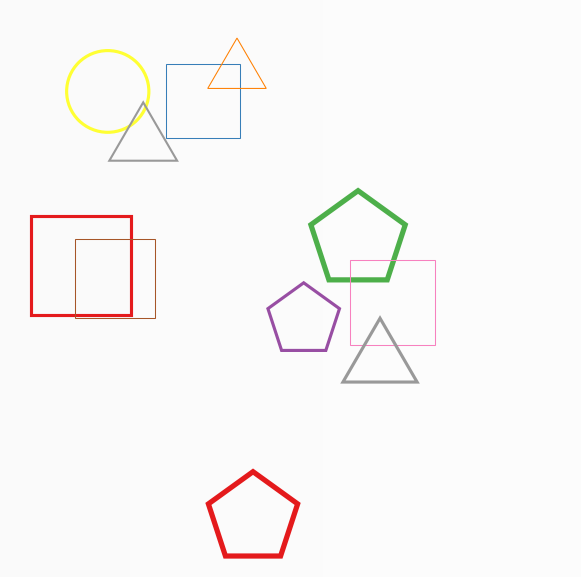[{"shape": "square", "thickness": 1.5, "radius": 0.43, "center": [0.139, 0.539]}, {"shape": "pentagon", "thickness": 2.5, "radius": 0.4, "center": [0.435, 0.102]}, {"shape": "square", "thickness": 0.5, "radius": 0.32, "center": [0.349, 0.824]}, {"shape": "pentagon", "thickness": 2.5, "radius": 0.43, "center": [0.616, 0.584]}, {"shape": "pentagon", "thickness": 1.5, "radius": 0.32, "center": [0.523, 0.445]}, {"shape": "triangle", "thickness": 0.5, "radius": 0.29, "center": [0.408, 0.875]}, {"shape": "circle", "thickness": 1.5, "radius": 0.35, "center": [0.185, 0.841]}, {"shape": "square", "thickness": 0.5, "radius": 0.34, "center": [0.198, 0.517]}, {"shape": "square", "thickness": 0.5, "radius": 0.37, "center": [0.676, 0.476]}, {"shape": "triangle", "thickness": 1.5, "radius": 0.37, "center": [0.654, 0.374]}, {"shape": "triangle", "thickness": 1, "radius": 0.34, "center": [0.246, 0.755]}]